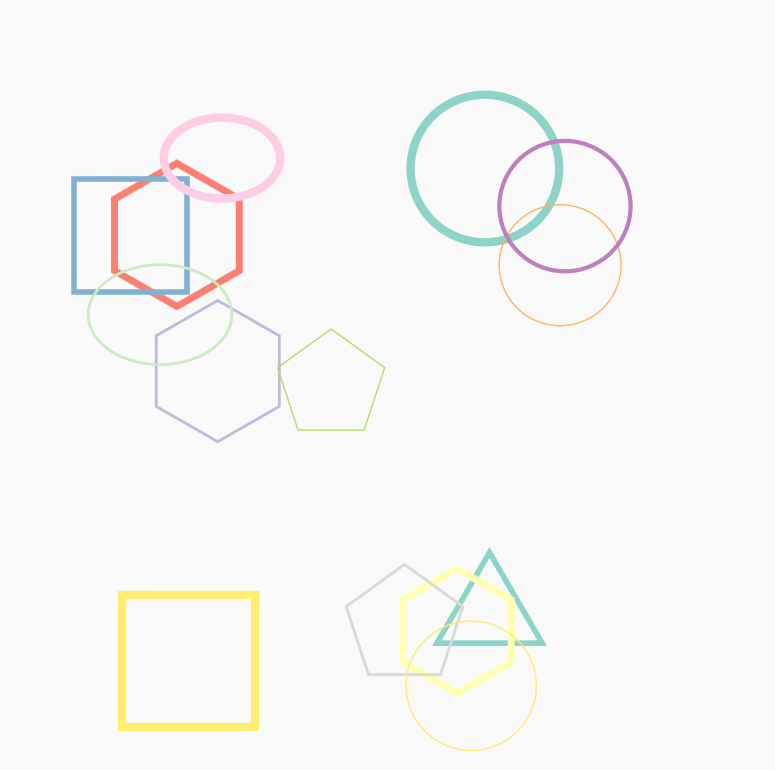[{"shape": "circle", "thickness": 3, "radius": 0.48, "center": [0.626, 0.781]}, {"shape": "triangle", "thickness": 2, "radius": 0.39, "center": [0.632, 0.204]}, {"shape": "hexagon", "thickness": 2.5, "radius": 0.4, "center": [0.59, 0.181]}, {"shape": "hexagon", "thickness": 1, "radius": 0.46, "center": [0.281, 0.518]}, {"shape": "hexagon", "thickness": 2.5, "radius": 0.46, "center": [0.228, 0.695]}, {"shape": "square", "thickness": 2, "radius": 0.37, "center": [0.168, 0.694]}, {"shape": "circle", "thickness": 0.5, "radius": 0.39, "center": [0.723, 0.656]}, {"shape": "pentagon", "thickness": 0.5, "radius": 0.36, "center": [0.427, 0.5]}, {"shape": "oval", "thickness": 3, "radius": 0.38, "center": [0.286, 0.795]}, {"shape": "pentagon", "thickness": 1, "radius": 0.4, "center": [0.522, 0.188]}, {"shape": "circle", "thickness": 1.5, "radius": 0.42, "center": [0.729, 0.732]}, {"shape": "oval", "thickness": 1, "radius": 0.46, "center": [0.206, 0.591]}, {"shape": "square", "thickness": 3, "radius": 0.43, "center": [0.243, 0.142]}, {"shape": "circle", "thickness": 0.5, "radius": 0.42, "center": [0.608, 0.109]}]